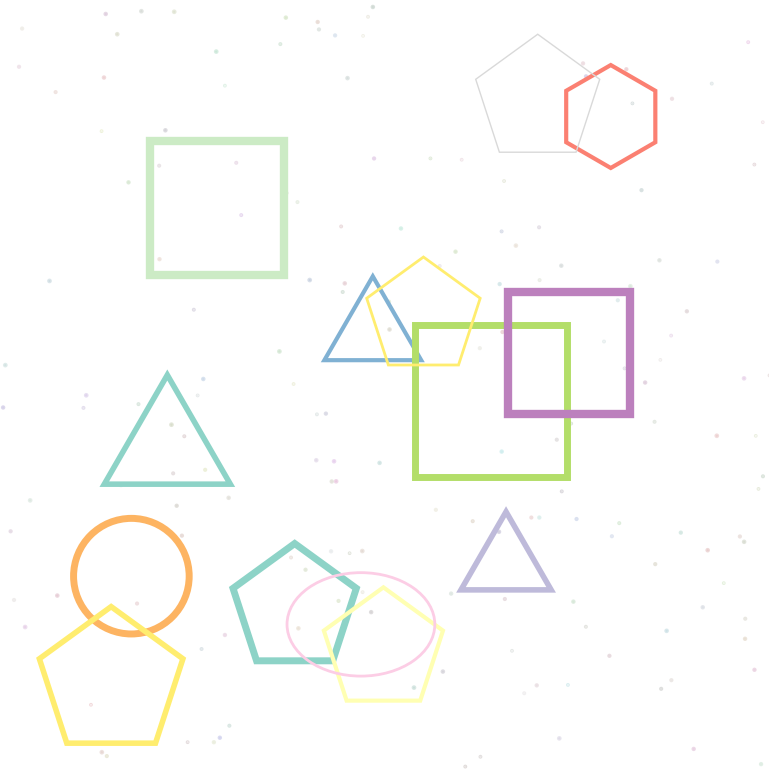[{"shape": "pentagon", "thickness": 2.5, "radius": 0.42, "center": [0.383, 0.21]}, {"shape": "triangle", "thickness": 2, "radius": 0.47, "center": [0.217, 0.418]}, {"shape": "pentagon", "thickness": 1.5, "radius": 0.41, "center": [0.498, 0.156]}, {"shape": "triangle", "thickness": 2, "radius": 0.34, "center": [0.657, 0.268]}, {"shape": "hexagon", "thickness": 1.5, "radius": 0.33, "center": [0.793, 0.849]}, {"shape": "triangle", "thickness": 1.5, "radius": 0.36, "center": [0.484, 0.569]}, {"shape": "circle", "thickness": 2.5, "radius": 0.38, "center": [0.171, 0.252]}, {"shape": "square", "thickness": 2.5, "radius": 0.49, "center": [0.638, 0.479]}, {"shape": "oval", "thickness": 1, "radius": 0.48, "center": [0.469, 0.189]}, {"shape": "pentagon", "thickness": 0.5, "radius": 0.42, "center": [0.698, 0.871]}, {"shape": "square", "thickness": 3, "radius": 0.4, "center": [0.739, 0.542]}, {"shape": "square", "thickness": 3, "radius": 0.43, "center": [0.282, 0.73]}, {"shape": "pentagon", "thickness": 1, "radius": 0.39, "center": [0.55, 0.589]}, {"shape": "pentagon", "thickness": 2, "radius": 0.49, "center": [0.144, 0.114]}]